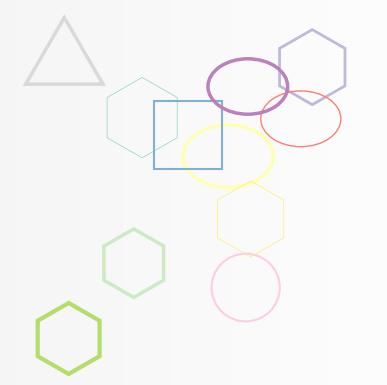[{"shape": "hexagon", "thickness": 0.5, "radius": 0.52, "center": [0.367, 0.695]}, {"shape": "oval", "thickness": 2.5, "radius": 0.58, "center": [0.589, 0.594]}, {"shape": "hexagon", "thickness": 2, "radius": 0.49, "center": [0.806, 0.826]}, {"shape": "oval", "thickness": 1, "radius": 0.52, "center": [0.776, 0.691]}, {"shape": "square", "thickness": 1.5, "radius": 0.44, "center": [0.486, 0.648]}, {"shape": "hexagon", "thickness": 3, "radius": 0.46, "center": [0.177, 0.121]}, {"shape": "circle", "thickness": 1.5, "radius": 0.44, "center": [0.634, 0.253]}, {"shape": "triangle", "thickness": 2.5, "radius": 0.58, "center": [0.166, 0.839]}, {"shape": "oval", "thickness": 2.5, "radius": 0.51, "center": [0.64, 0.775]}, {"shape": "hexagon", "thickness": 2.5, "radius": 0.44, "center": [0.345, 0.316]}, {"shape": "hexagon", "thickness": 0.5, "radius": 0.49, "center": [0.647, 0.431]}]